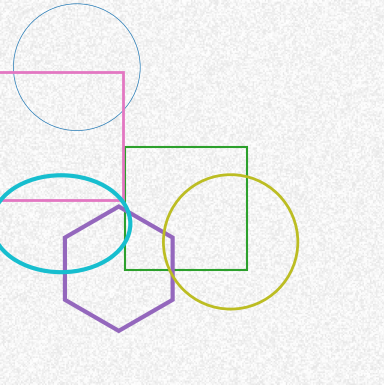[{"shape": "circle", "thickness": 0.5, "radius": 0.82, "center": [0.2, 0.826]}, {"shape": "square", "thickness": 1.5, "radius": 0.8, "center": [0.483, 0.458]}, {"shape": "hexagon", "thickness": 3, "radius": 0.81, "center": [0.309, 0.302]}, {"shape": "square", "thickness": 2, "radius": 0.83, "center": [0.152, 0.647]}, {"shape": "circle", "thickness": 2, "radius": 0.87, "center": [0.599, 0.372]}, {"shape": "oval", "thickness": 3, "radius": 0.9, "center": [0.159, 0.419]}]